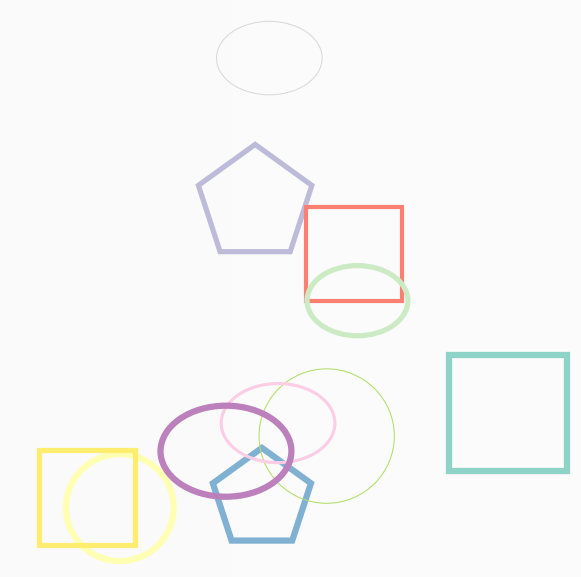[{"shape": "square", "thickness": 3, "radius": 0.5, "center": [0.874, 0.283]}, {"shape": "circle", "thickness": 3, "radius": 0.46, "center": [0.206, 0.12]}, {"shape": "pentagon", "thickness": 2.5, "radius": 0.51, "center": [0.439, 0.646]}, {"shape": "square", "thickness": 2, "radius": 0.41, "center": [0.609, 0.559]}, {"shape": "pentagon", "thickness": 3, "radius": 0.44, "center": [0.451, 0.135]}, {"shape": "circle", "thickness": 0.5, "radius": 0.58, "center": [0.562, 0.244]}, {"shape": "oval", "thickness": 1.5, "radius": 0.49, "center": [0.478, 0.267]}, {"shape": "oval", "thickness": 0.5, "radius": 0.45, "center": [0.463, 0.899]}, {"shape": "oval", "thickness": 3, "radius": 0.56, "center": [0.389, 0.218]}, {"shape": "oval", "thickness": 2.5, "radius": 0.43, "center": [0.615, 0.479]}, {"shape": "square", "thickness": 2.5, "radius": 0.41, "center": [0.15, 0.138]}]